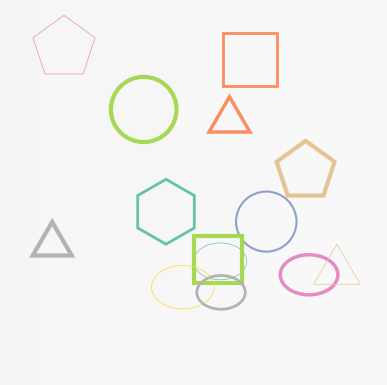[{"shape": "oval", "thickness": 0.5, "radius": 0.34, "center": [0.568, 0.321]}, {"shape": "hexagon", "thickness": 2, "radius": 0.42, "center": [0.428, 0.45]}, {"shape": "square", "thickness": 2, "radius": 0.35, "center": [0.646, 0.846]}, {"shape": "triangle", "thickness": 2.5, "radius": 0.3, "center": [0.592, 0.688]}, {"shape": "circle", "thickness": 1.5, "radius": 0.39, "center": [0.687, 0.424]}, {"shape": "oval", "thickness": 2.5, "radius": 0.37, "center": [0.798, 0.286]}, {"shape": "pentagon", "thickness": 0.5, "radius": 0.42, "center": [0.165, 0.876]}, {"shape": "square", "thickness": 3, "radius": 0.31, "center": [0.562, 0.325]}, {"shape": "circle", "thickness": 3, "radius": 0.42, "center": [0.371, 0.716]}, {"shape": "oval", "thickness": 0.5, "radius": 0.4, "center": [0.472, 0.254]}, {"shape": "pentagon", "thickness": 3, "radius": 0.39, "center": [0.789, 0.556]}, {"shape": "triangle", "thickness": 0.5, "radius": 0.35, "center": [0.87, 0.296]}, {"shape": "triangle", "thickness": 3, "radius": 0.29, "center": [0.135, 0.365]}, {"shape": "oval", "thickness": 2, "radius": 0.31, "center": [0.57, 0.241]}]